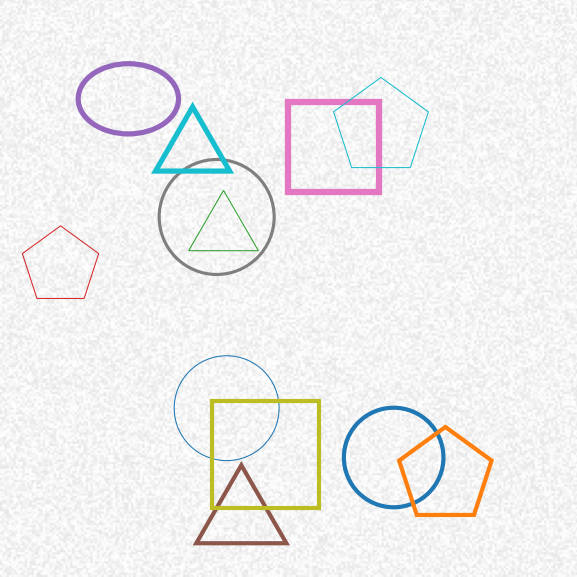[{"shape": "circle", "thickness": 2, "radius": 0.43, "center": [0.682, 0.207]}, {"shape": "circle", "thickness": 0.5, "radius": 0.45, "center": [0.392, 0.292]}, {"shape": "pentagon", "thickness": 2, "radius": 0.42, "center": [0.771, 0.176]}, {"shape": "triangle", "thickness": 0.5, "radius": 0.35, "center": [0.387, 0.6]}, {"shape": "pentagon", "thickness": 0.5, "radius": 0.35, "center": [0.105, 0.539]}, {"shape": "oval", "thickness": 2.5, "radius": 0.43, "center": [0.222, 0.828]}, {"shape": "triangle", "thickness": 2, "radius": 0.45, "center": [0.418, 0.103]}, {"shape": "square", "thickness": 3, "radius": 0.39, "center": [0.577, 0.745]}, {"shape": "circle", "thickness": 1.5, "radius": 0.5, "center": [0.375, 0.623]}, {"shape": "square", "thickness": 2, "radius": 0.46, "center": [0.459, 0.212]}, {"shape": "pentagon", "thickness": 0.5, "radius": 0.43, "center": [0.66, 0.779]}, {"shape": "triangle", "thickness": 2.5, "radius": 0.37, "center": [0.334, 0.74]}]